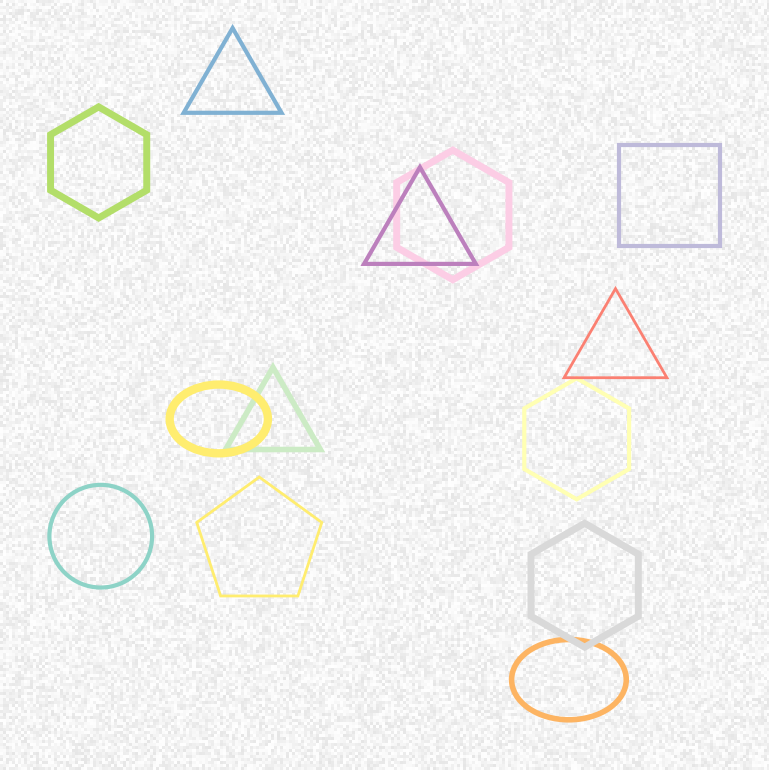[{"shape": "circle", "thickness": 1.5, "radius": 0.33, "center": [0.131, 0.304]}, {"shape": "hexagon", "thickness": 1.5, "radius": 0.39, "center": [0.749, 0.43]}, {"shape": "square", "thickness": 1.5, "radius": 0.33, "center": [0.869, 0.746]}, {"shape": "triangle", "thickness": 1, "radius": 0.39, "center": [0.799, 0.548]}, {"shape": "triangle", "thickness": 1.5, "radius": 0.37, "center": [0.302, 0.89]}, {"shape": "oval", "thickness": 2, "radius": 0.37, "center": [0.739, 0.117]}, {"shape": "hexagon", "thickness": 2.5, "radius": 0.36, "center": [0.128, 0.789]}, {"shape": "hexagon", "thickness": 2.5, "radius": 0.42, "center": [0.588, 0.721]}, {"shape": "hexagon", "thickness": 2.5, "radius": 0.4, "center": [0.759, 0.24]}, {"shape": "triangle", "thickness": 1.5, "radius": 0.42, "center": [0.545, 0.699]}, {"shape": "triangle", "thickness": 2, "radius": 0.36, "center": [0.354, 0.452]}, {"shape": "oval", "thickness": 3, "radius": 0.32, "center": [0.284, 0.456]}, {"shape": "pentagon", "thickness": 1, "radius": 0.43, "center": [0.337, 0.295]}]